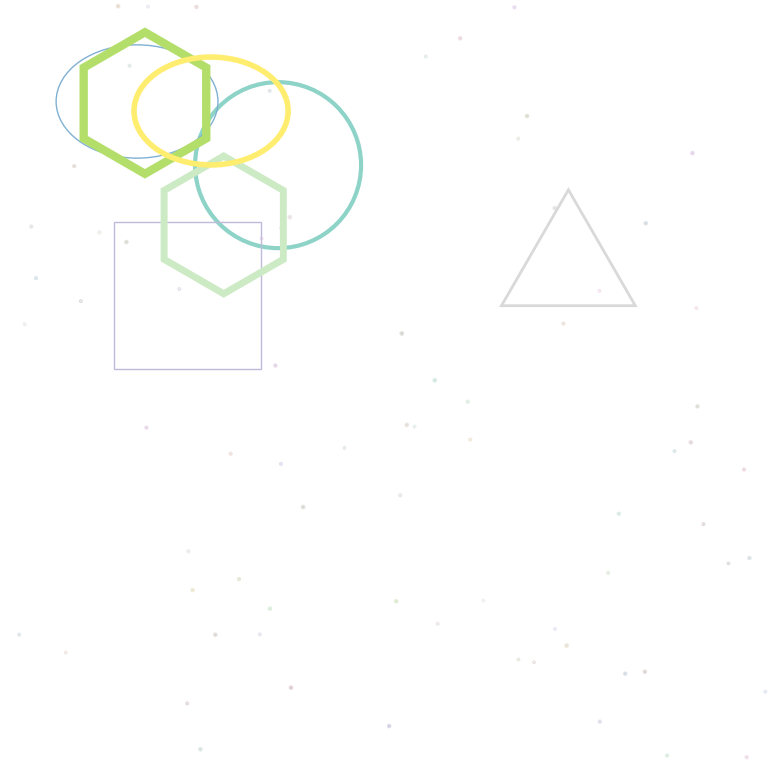[{"shape": "circle", "thickness": 1.5, "radius": 0.54, "center": [0.361, 0.786]}, {"shape": "square", "thickness": 0.5, "radius": 0.48, "center": [0.244, 0.616]}, {"shape": "oval", "thickness": 0.5, "radius": 0.53, "center": [0.178, 0.868]}, {"shape": "hexagon", "thickness": 3, "radius": 0.46, "center": [0.188, 0.866]}, {"shape": "triangle", "thickness": 1, "radius": 0.5, "center": [0.738, 0.653]}, {"shape": "hexagon", "thickness": 2.5, "radius": 0.45, "center": [0.291, 0.708]}, {"shape": "oval", "thickness": 2, "radius": 0.5, "center": [0.274, 0.856]}]